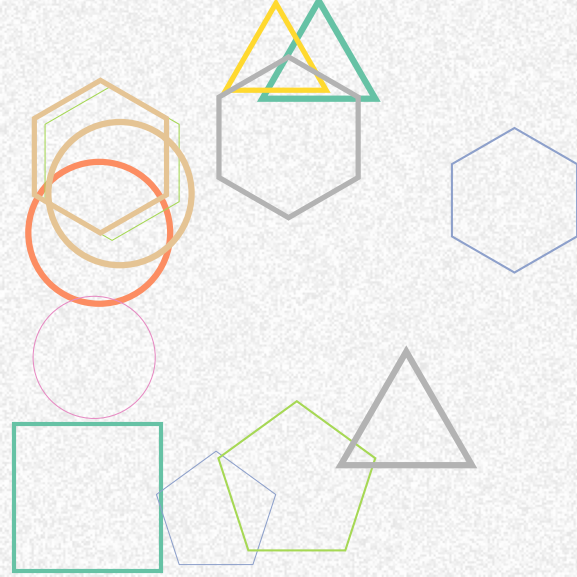[{"shape": "square", "thickness": 2, "radius": 0.64, "center": [0.151, 0.138]}, {"shape": "triangle", "thickness": 3, "radius": 0.56, "center": [0.552, 0.885]}, {"shape": "circle", "thickness": 3, "radius": 0.61, "center": [0.172, 0.596]}, {"shape": "hexagon", "thickness": 1, "radius": 0.63, "center": [0.891, 0.652]}, {"shape": "pentagon", "thickness": 0.5, "radius": 0.54, "center": [0.374, 0.109]}, {"shape": "circle", "thickness": 0.5, "radius": 0.53, "center": [0.163, 0.38]}, {"shape": "pentagon", "thickness": 1, "radius": 0.71, "center": [0.514, 0.162]}, {"shape": "hexagon", "thickness": 0.5, "radius": 0.67, "center": [0.194, 0.717]}, {"shape": "triangle", "thickness": 2.5, "radius": 0.5, "center": [0.478, 0.893]}, {"shape": "circle", "thickness": 3, "radius": 0.62, "center": [0.208, 0.664]}, {"shape": "hexagon", "thickness": 2.5, "radius": 0.66, "center": [0.174, 0.728]}, {"shape": "triangle", "thickness": 3, "radius": 0.66, "center": [0.704, 0.259]}, {"shape": "hexagon", "thickness": 2.5, "radius": 0.7, "center": [0.5, 0.761]}]